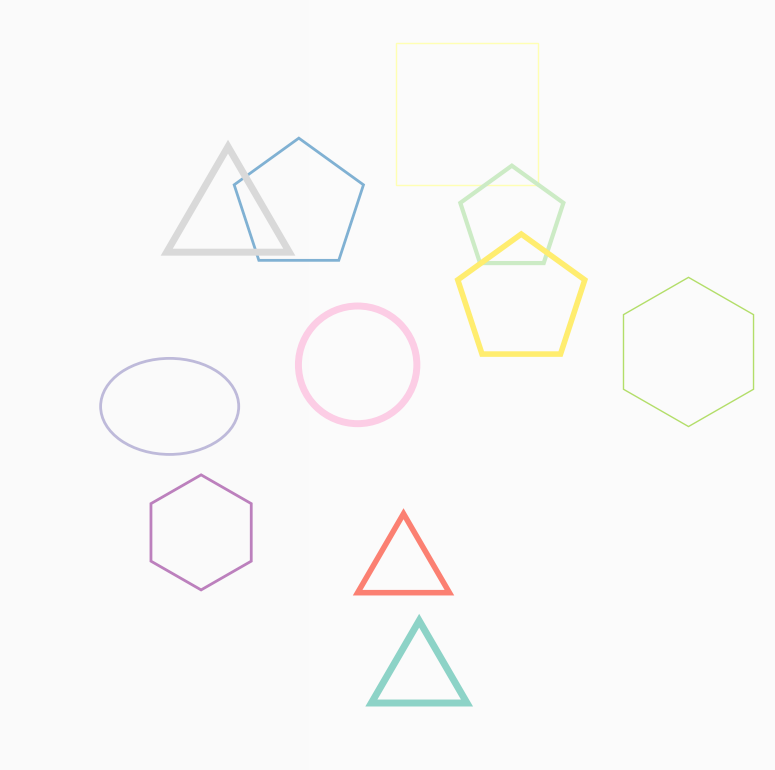[{"shape": "triangle", "thickness": 2.5, "radius": 0.36, "center": [0.541, 0.123]}, {"shape": "square", "thickness": 0.5, "radius": 0.46, "center": [0.603, 0.852]}, {"shape": "oval", "thickness": 1, "radius": 0.45, "center": [0.219, 0.472]}, {"shape": "triangle", "thickness": 2, "radius": 0.34, "center": [0.521, 0.264]}, {"shape": "pentagon", "thickness": 1, "radius": 0.44, "center": [0.386, 0.733]}, {"shape": "hexagon", "thickness": 0.5, "radius": 0.48, "center": [0.888, 0.543]}, {"shape": "circle", "thickness": 2.5, "radius": 0.38, "center": [0.461, 0.526]}, {"shape": "triangle", "thickness": 2.5, "radius": 0.46, "center": [0.294, 0.718]}, {"shape": "hexagon", "thickness": 1, "radius": 0.37, "center": [0.259, 0.309]}, {"shape": "pentagon", "thickness": 1.5, "radius": 0.35, "center": [0.66, 0.715]}, {"shape": "pentagon", "thickness": 2, "radius": 0.43, "center": [0.673, 0.61]}]